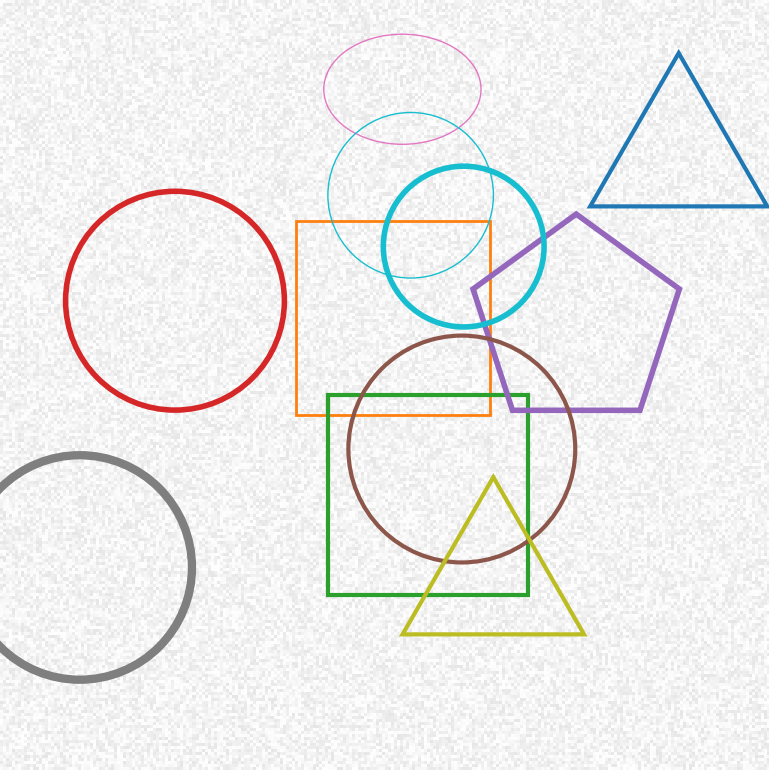[{"shape": "triangle", "thickness": 1.5, "radius": 0.66, "center": [0.881, 0.798]}, {"shape": "square", "thickness": 1, "radius": 0.63, "center": [0.511, 0.587]}, {"shape": "square", "thickness": 1.5, "radius": 0.65, "center": [0.556, 0.357]}, {"shape": "circle", "thickness": 2, "radius": 0.71, "center": [0.227, 0.609]}, {"shape": "pentagon", "thickness": 2, "radius": 0.7, "center": [0.748, 0.581]}, {"shape": "circle", "thickness": 1.5, "radius": 0.74, "center": [0.6, 0.417]}, {"shape": "oval", "thickness": 0.5, "radius": 0.51, "center": [0.523, 0.884]}, {"shape": "circle", "thickness": 3, "radius": 0.73, "center": [0.104, 0.263]}, {"shape": "triangle", "thickness": 1.5, "radius": 0.68, "center": [0.641, 0.244]}, {"shape": "circle", "thickness": 0.5, "radius": 0.54, "center": [0.533, 0.746]}, {"shape": "circle", "thickness": 2, "radius": 0.52, "center": [0.602, 0.68]}]